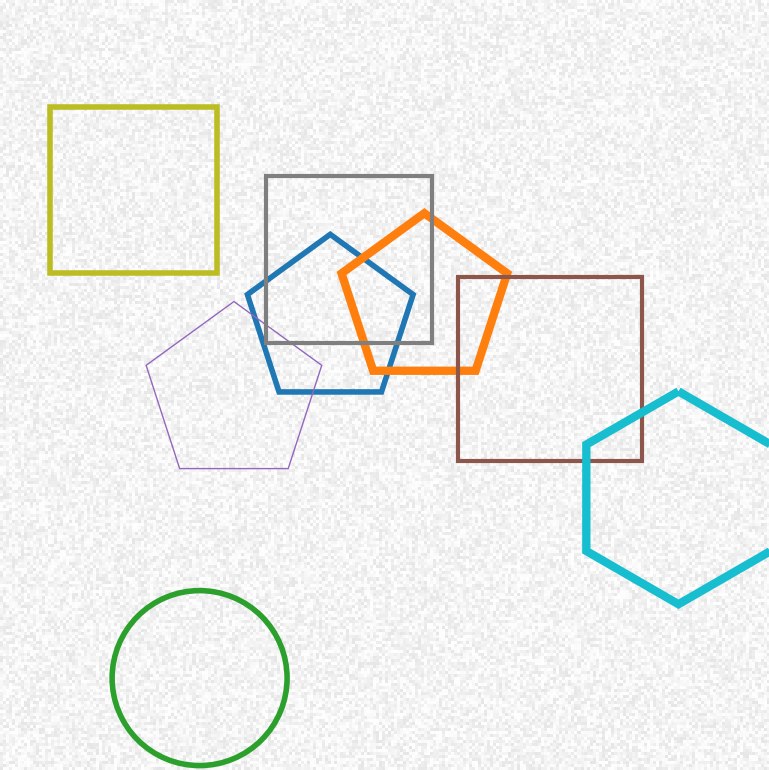[{"shape": "pentagon", "thickness": 2, "radius": 0.57, "center": [0.429, 0.583]}, {"shape": "pentagon", "thickness": 3, "radius": 0.57, "center": [0.551, 0.61]}, {"shape": "circle", "thickness": 2, "radius": 0.57, "center": [0.259, 0.119]}, {"shape": "pentagon", "thickness": 0.5, "radius": 0.6, "center": [0.304, 0.488]}, {"shape": "square", "thickness": 1.5, "radius": 0.6, "center": [0.714, 0.521]}, {"shape": "square", "thickness": 1.5, "radius": 0.54, "center": [0.453, 0.663]}, {"shape": "square", "thickness": 2, "radius": 0.54, "center": [0.174, 0.753]}, {"shape": "hexagon", "thickness": 3, "radius": 0.69, "center": [0.881, 0.354]}]